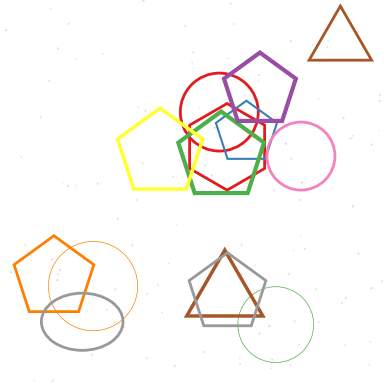[{"shape": "circle", "thickness": 2, "radius": 0.51, "center": [0.57, 0.709]}, {"shape": "hexagon", "thickness": 2, "radius": 0.56, "center": [0.59, 0.619]}, {"shape": "pentagon", "thickness": 1.5, "radius": 0.42, "center": [0.64, 0.655]}, {"shape": "pentagon", "thickness": 3, "radius": 0.59, "center": [0.574, 0.593]}, {"shape": "circle", "thickness": 0.5, "radius": 0.49, "center": [0.716, 0.157]}, {"shape": "pentagon", "thickness": 3, "radius": 0.49, "center": [0.675, 0.765]}, {"shape": "pentagon", "thickness": 2, "radius": 0.54, "center": [0.14, 0.279]}, {"shape": "circle", "thickness": 0.5, "radius": 0.58, "center": [0.242, 0.257]}, {"shape": "pentagon", "thickness": 2.5, "radius": 0.58, "center": [0.416, 0.603]}, {"shape": "triangle", "thickness": 2, "radius": 0.47, "center": [0.884, 0.891]}, {"shape": "triangle", "thickness": 2.5, "radius": 0.57, "center": [0.584, 0.236]}, {"shape": "circle", "thickness": 2, "radius": 0.44, "center": [0.782, 0.595]}, {"shape": "pentagon", "thickness": 2, "radius": 0.52, "center": [0.591, 0.239]}, {"shape": "oval", "thickness": 2, "radius": 0.53, "center": [0.213, 0.164]}]